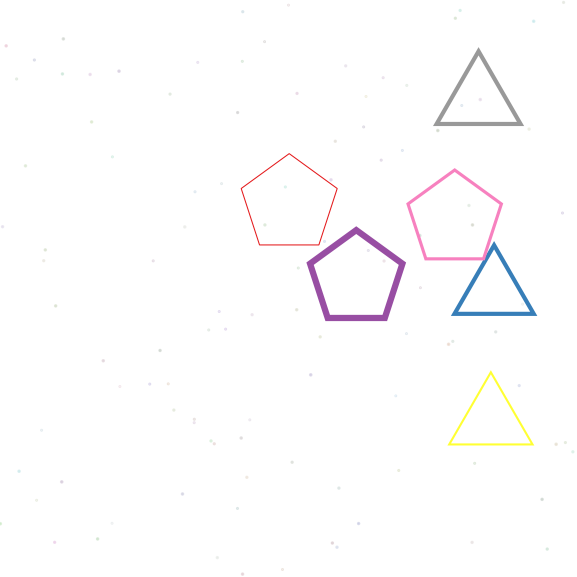[{"shape": "pentagon", "thickness": 0.5, "radius": 0.44, "center": [0.501, 0.646]}, {"shape": "triangle", "thickness": 2, "radius": 0.4, "center": [0.856, 0.495]}, {"shape": "pentagon", "thickness": 3, "radius": 0.42, "center": [0.617, 0.517]}, {"shape": "triangle", "thickness": 1, "radius": 0.42, "center": [0.85, 0.271]}, {"shape": "pentagon", "thickness": 1.5, "radius": 0.43, "center": [0.787, 0.62]}, {"shape": "triangle", "thickness": 2, "radius": 0.42, "center": [0.829, 0.826]}]